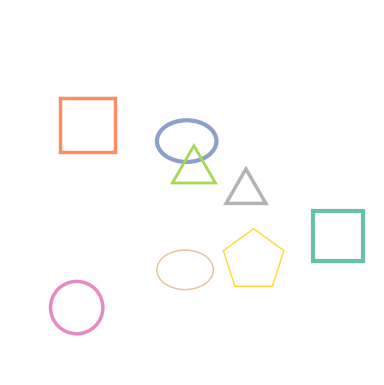[{"shape": "square", "thickness": 3, "radius": 0.33, "center": [0.877, 0.387]}, {"shape": "square", "thickness": 2.5, "radius": 0.35, "center": [0.227, 0.675]}, {"shape": "oval", "thickness": 3, "radius": 0.39, "center": [0.485, 0.634]}, {"shape": "circle", "thickness": 2.5, "radius": 0.34, "center": [0.199, 0.201]}, {"shape": "triangle", "thickness": 2, "radius": 0.32, "center": [0.504, 0.557]}, {"shape": "pentagon", "thickness": 1, "radius": 0.41, "center": [0.659, 0.323]}, {"shape": "oval", "thickness": 1, "radius": 0.37, "center": [0.481, 0.299]}, {"shape": "triangle", "thickness": 2.5, "radius": 0.3, "center": [0.639, 0.501]}]